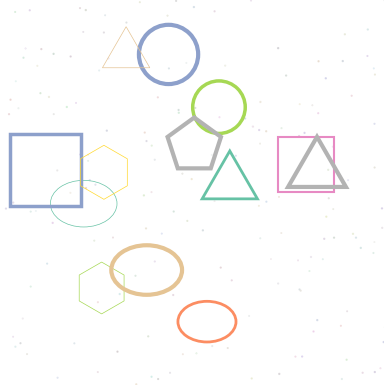[{"shape": "oval", "thickness": 0.5, "radius": 0.43, "center": [0.217, 0.471]}, {"shape": "triangle", "thickness": 2, "radius": 0.41, "center": [0.597, 0.525]}, {"shape": "oval", "thickness": 2, "radius": 0.38, "center": [0.538, 0.165]}, {"shape": "circle", "thickness": 3, "radius": 0.38, "center": [0.438, 0.859]}, {"shape": "square", "thickness": 2.5, "radius": 0.46, "center": [0.119, 0.559]}, {"shape": "square", "thickness": 1.5, "radius": 0.36, "center": [0.795, 0.573]}, {"shape": "circle", "thickness": 2.5, "radius": 0.34, "center": [0.569, 0.722]}, {"shape": "hexagon", "thickness": 0.5, "radius": 0.34, "center": [0.264, 0.252]}, {"shape": "hexagon", "thickness": 0.5, "radius": 0.35, "center": [0.27, 0.552]}, {"shape": "oval", "thickness": 3, "radius": 0.46, "center": [0.381, 0.299]}, {"shape": "triangle", "thickness": 0.5, "radius": 0.36, "center": [0.328, 0.86]}, {"shape": "triangle", "thickness": 3, "radius": 0.43, "center": [0.823, 0.558]}, {"shape": "pentagon", "thickness": 3, "radius": 0.36, "center": [0.505, 0.622]}]